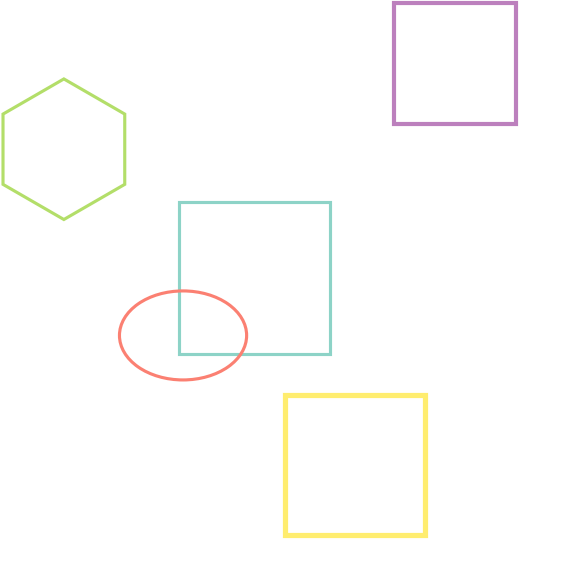[{"shape": "square", "thickness": 1.5, "radius": 0.65, "center": [0.44, 0.518]}, {"shape": "oval", "thickness": 1.5, "radius": 0.55, "center": [0.317, 0.418]}, {"shape": "hexagon", "thickness": 1.5, "radius": 0.61, "center": [0.111, 0.741]}, {"shape": "square", "thickness": 2, "radius": 0.53, "center": [0.788, 0.889]}, {"shape": "square", "thickness": 2.5, "radius": 0.61, "center": [0.614, 0.194]}]